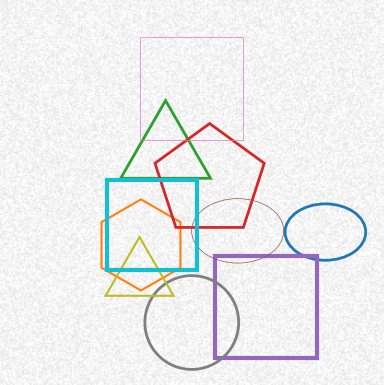[{"shape": "oval", "thickness": 2, "radius": 0.52, "center": [0.845, 0.397]}, {"shape": "hexagon", "thickness": 1.5, "radius": 0.59, "center": [0.366, 0.364]}, {"shape": "triangle", "thickness": 2, "radius": 0.67, "center": [0.43, 0.604]}, {"shape": "pentagon", "thickness": 2, "radius": 0.75, "center": [0.544, 0.53]}, {"shape": "square", "thickness": 3, "radius": 0.66, "center": [0.69, 0.203]}, {"shape": "oval", "thickness": 0.5, "radius": 0.6, "center": [0.617, 0.4]}, {"shape": "square", "thickness": 0.5, "radius": 0.67, "center": [0.498, 0.77]}, {"shape": "circle", "thickness": 2, "radius": 0.61, "center": [0.498, 0.162]}, {"shape": "triangle", "thickness": 1.5, "radius": 0.51, "center": [0.362, 0.283]}, {"shape": "square", "thickness": 3, "radius": 0.58, "center": [0.395, 0.415]}]